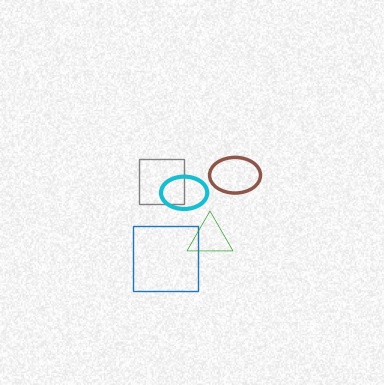[{"shape": "square", "thickness": 1, "radius": 0.42, "center": [0.429, 0.328]}, {"shape": "triangle", "thickness": 0.5, "radius": 0.35, "center": [0.545, 0.383]}, {"shape": "oval", "thickness": 2.5, "radius": 0.33, "center": [0.611, 0.545]}, {"shape": "square", "thickness": 1, "radius": 0.29, "center": [0.419, 0.529]}, {"shape": "oval", "thickness": 3, "radius": 0.3, "center": [0.478, 0.499]}]